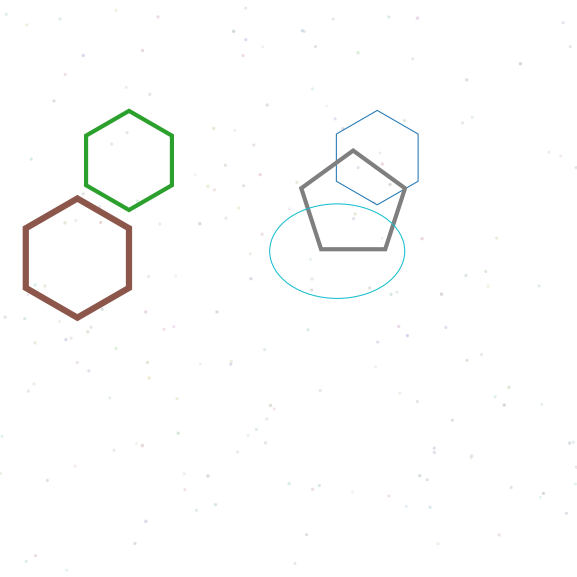[{"shape": "hexagon", "thickness": 0.5, "radius": 0.41, "center": [0.653, 0.726]}, {"shape": "hexagon", "thickness": 2, "radius": 0.43, "center": [0.223, 0.721]}, {"shape": "hexagon", "thickness": 3, "radius": 0.52, "center": [0.134, 0.552]}, {"shape": "pentagon", "thickness": 2, "radius": 0.47, "center": [0.612, 0.644]}, {"shape": "oval", "thickness": 0.5, "radius": 0.58, "center": [0.584, 0.564]}]